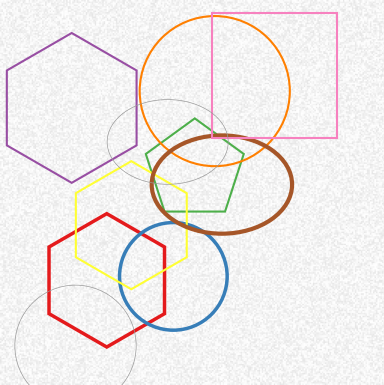[{"shape": "hexagon", "thickness": 2.5, "radius": 0.87, "center": [0.277, 0.272]}, {"shape": "circle", "thickness": 2.5, "radius": 0.7, "center": [0.45, 0.282]}, {"shape": "pentagon", "thickness": 1.5, "radius": 0.67, "center": [0.506, 0.559]}, {"shape": "hexagon", "thickness": 1.5, "radius": 0.97, "center": [0.186, 0.72]}, {"shape": "circle", "thickness": 1.5, "radius": 0.97, "center": [0.558, 0.763]}, {"shape": "hexagon", "thickness": 1.5, "radius": 0.83, "center": [0.341, 0.415]}, {"shape": "oval", "thickness": 3, "radius": 0.91, "center": [0.576, 0.521]}, {"shape": "square", "thickness": 1.5, "radius": 0.81, "center": [0.714, 0.805]}, {"shape": "oval", "thickness": 0.5, "radius": 0.79, "center": [0.436, 0.631]}, {"shape": "circle", "thickness": 0.5, "radius": 0.79, "center": [0.196, 0.102]}]